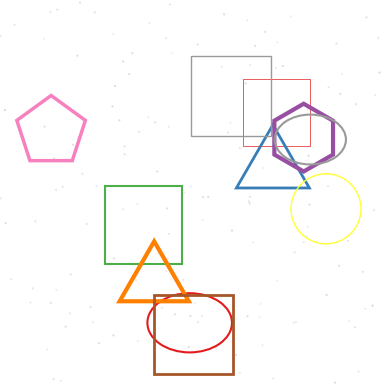[{"shape": "square", "thickness": 0.5, "radius": 0.43, "center": [0.718, 0.707]}, {"shape": "oval", "thickness": 1.5, "radius": 0.55, "center": [0.493, 0.162]}, {"shape": "triangle", "thickness": 2, "radius": 0.55, "center": [0.709, 0.566]}, {"shape": "square", "thickness": 1.5, "radius": 0.5, "center": [0.373, 0.415]}, {"shape": "hexagon", "thickness": 3, "radius": 0.44, "center": [0.789, 0.643]}, {"shape": "triangle", "thickness": 3, "radius": 0.52, "center": [0.4, 0.269]}, {"shape": "circle", "thickness": 1, "radius": 0.45, "center": [0.847, 0.458]}, {"shape": "square", "thickness": 2, "radius": 0.51, "center": [0.503, 0.131]}, {"shape": "pentagon", "thickness": 2.5, "radius": 0.47, "center": [0.133, 0.658]}, {"shape": "square", "thickness": 1, "radius": 0.52, "center": [0.6, 0.751]}, {"shape": "oval", "thickness": 1.5, "radius": 0.46, "center": [0.806, 0.638]}]